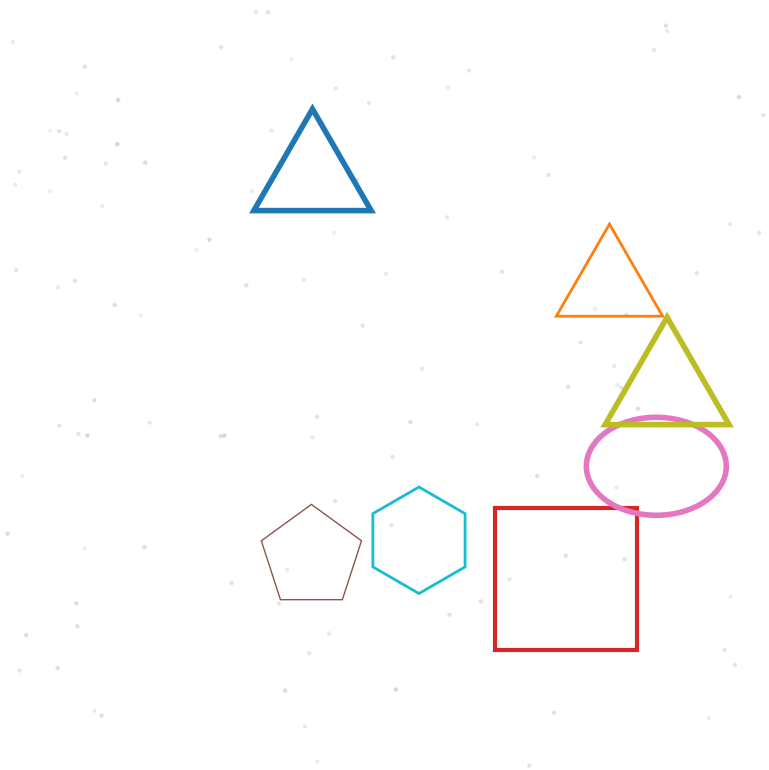[{"shape": "triangle", "thickness": 2, "radius": 0.44, "center": [0.406, 0.77]}, {"shape": "triangle", "thickness": 1, "radius": 0.4, "center": [0.792, 0.629]}, {"shape": "square", "thickness": 1.5, "radius": 0.46, "center": [0.735, 0.248]}, {"shape": "pentagon", "thickness": 0.5, "radius": 0.34, "center": [0.404, 0.277]}, {"shape": "oval", "thickness": 2, "radius": 0.45, "center": [0.852, 0.394]}, {"shape": "triangle", "thickness": 2, "radius": 0.46, "center": [0.866, 0.495]}, {"shape": "hexagon", "thickness": 1, "radius": 0.35, "center": [0.544, 0.298]}]